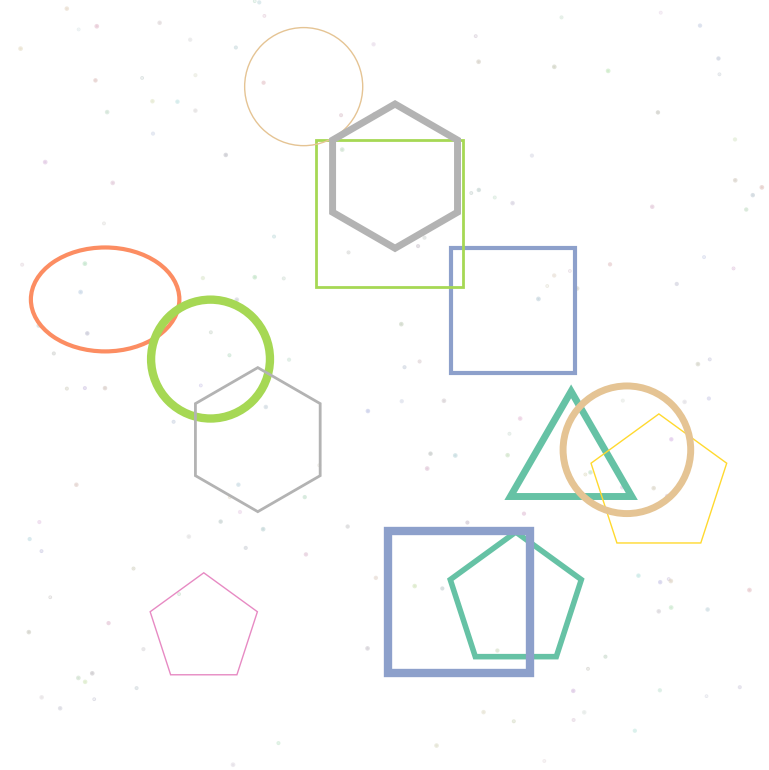[{"shape": "triangle", "thickness": 2.5, "radius": 0.46, "center": [0.742, 0.401]}, {"shape": "pentagon", "thickness": 2, "radius": 0.45, "center": [0.67, 0.22]}, {"shape": "oval", "thickness": 1.5, "radius": 0.48, "center": [0.137, 0.611]}, {"shape": "square", "thickness": 1.5, "radius": 0.4, "center": [0.666, 0.597]}, {"shape": "square", "thickness": 3, "radius": 0.46, "center": [0.596, 0.219]}, {"shape": "pentagon", "thickness": 0.5, "radius": 0.37, "center": [0.265, 0.183]}, {"shape": "circle", "thickness": 3, "radius": 0.39, "center": [0.273, 0.534]}, {"shape": "square", "thickness": 1, "radius": 0.48, "center": [0.506, 0.723]}, {"shape": "pentagon", "thickness": 0.5, "radius": 0.46, "center": [0.856, 0.37]}, {"shape": "circle", "thickness": 0.5, "radius": 0.38, "center": [0.394, 0.887]}, {"shape": "circle", "thickness": 2.5, "radius": 0.41, "center": [0.814, 0.416]}, {"shape": "hexagon", "thickness": 1, "radius": 0.47, "center": [0.335, 0.429]}, {"shape": "hexagon", "thickness": 2.5, "radius": 0.47, "center": [0.513, 0.771]}]